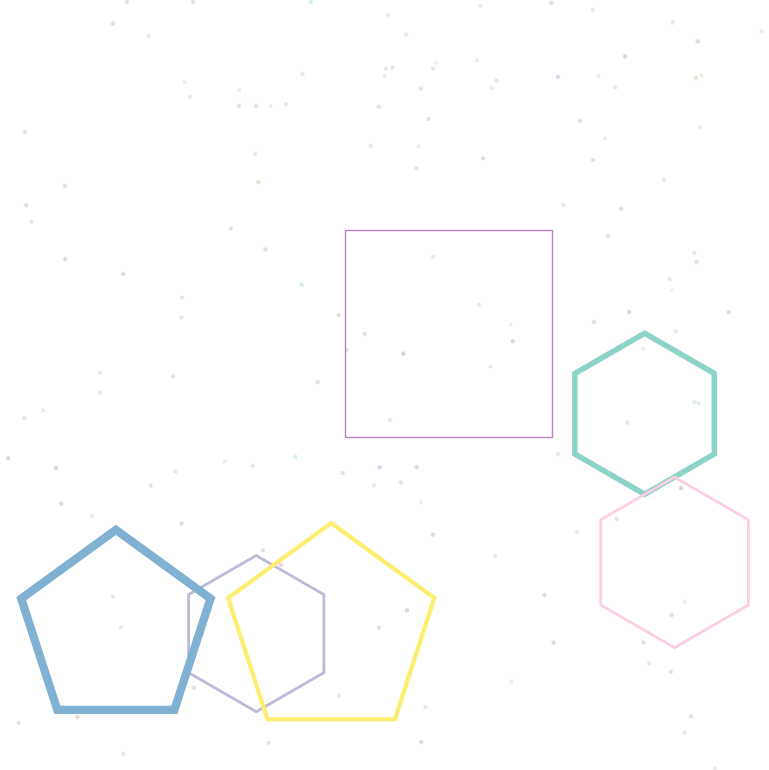[{"shape": "hexagon", "thickness": 2, "radius": 0.52, "center": [0.837, 0.463]}, {"shape": "hexagon", "thickness": 1, "radius": 0.51, "center": [0.333, 0.177]}, {"shape": "pentagon", "thickness": 3, "radius": 0.65, "center": [0.15, 0.183]}, {"shape": "hexagon", "thickness": 1, "radius": 0.55, "center": [0.876, 0.27]}, {"shape": "square", "thickness": 0.5, "radius": 0.67, "center": [0.582, 0.567]}, {"shape": "pentagon", "thickness": 1.5, "radius": 0.7, "center": [0.43, 0.18]}]